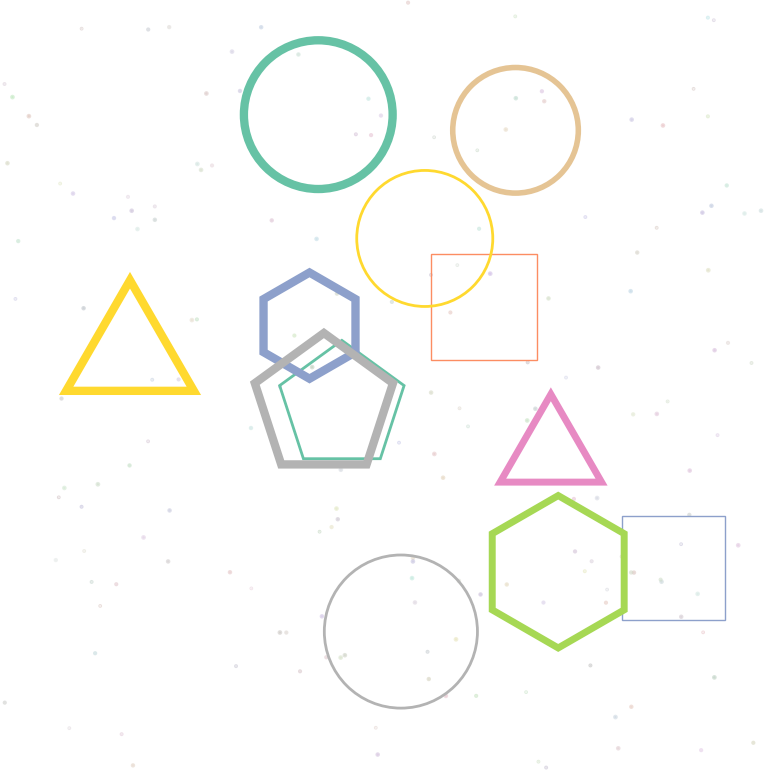[{"shape": "circle", "thickness": 3, "radius": 0.48, "center": [0.413, 0.851]}, {"shape": "pentagon", "thickness": 1, "radius": 0.42, "center": [0.444, 0.473]}, {"shape": "square", "thickness": 0.5, "radius": 0.34, "center": [0.628, 0.601]}, {"shape": "square", "thickness": 0.5, "radius": 0.34, "center": [0.875, 0.263]}, {"shape": "hexagon", "thickness": 3, "radius": 0.34, "center": [0.402, 0.577]}, {"shape": "triangle", "thickness": 2.5, "radius": 0.38, "center": [0.715, 0.412]}, {"shape": "hexagon", "thickness": 2.5, "radius": 0.49, "center": [0.725, 0.257]}, {"shape": "circle", "thickness": 1, "radius": 0.44, "center": [0.552, 0.69]}, {"shape": "triangle", "thickness": 3, "radius": 0.48, "center": [0.169, 0.54]}, {"shape": "circle", "thickness": 2, "radius": 0.41, "center": [0.67, 0.831]}, {"shape": "circle", "thickness": 1, "radius": 0.5, "center": [0.521, 0.18]}, {"shape": "pentagon", "thickness": 3, "radius": 0.47, "center": [0.421, 0.473]}]